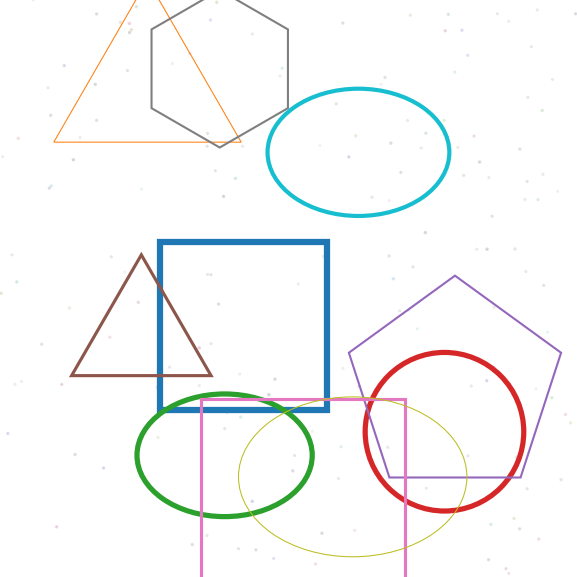[{"shape": "square", "thickness": 3, "radius": 0.72, "center": [0.422, 0.435]}, {"shape": "triangle", "thickness": 0.5, "radius": 0.94, "center": [0.255, 0.847]}, {"shape": "oval", "thickness": 2.5, "radius": 0.76, "center": [0.389, 0.211]}, {"shape": "circle", "thickness": 2.5, "radius": 0.69, "center": [0.77, 0.252]}, {"shape": "pentagon", "thickness": 1, "radius": 0.97, "center": [0.788, 0.329]}, {"shape": "triangle", "thickness": 1.5, "radius": 0.7, "center": [0.245, 0.418]}, {"shape": "square", "thickness": 1.5, "radius": 0.89, "center": [0.525, 0.132]}, {"shape": "hexagon", "thickness": 1, "radius": 0.68, "center": [0.38, 0.88]}, {"shape": "oval", "thickness": 0.5, "radius": 0.99, "center": [0.611, 0.173]}, {"shape": "oval", "thickness": 2, "radius": 0.79, "center": [0.621, 0.735]}]